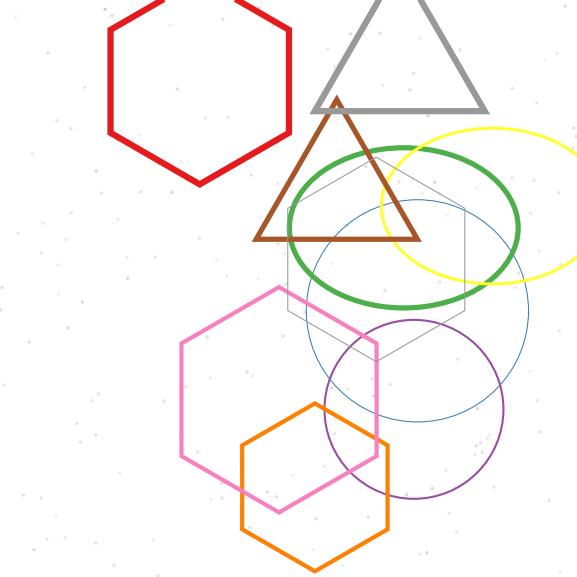[{"shape": "hexagon", "thickness": 3, "radius": 0.89, "center": [0.346, 0.858]}, {"shape": "circle", "thickness": 0.5, "radius": 0.96, "center": [0.723, 0.461]}, {"shape": "oval", "thickness": 2.5, "radius": 0.99, "center": [0.699, 0.605]}, {"shape": "circle", "thickness": 1, "radius": 0.77, "center": [0.717, 0.29]}, {"shape": "hexagon", "thickness": 2, "radius": 0.73, "center": [0.545, 0.155]}, {"shape": "oval", "thickness": 1.5, "radius": 0.96, "center": [0.853, 0.642]}, {"shape": "triangle", "thickness": 2.5, "radius": 0.81, "center": [0.583, 0.665]}, {"shape": "hexagon", "thickness": 2, "radius": 0.98, "center": [0.483, 0.307]}, {"shape": "triangle", "thickness": 3, "radius": 0.85, "center": [0.692, 0.892]}, {"shape": "hexagon", "thickness": 0.5, "radius": 0.88, "center": [0.652, 0.55]}]